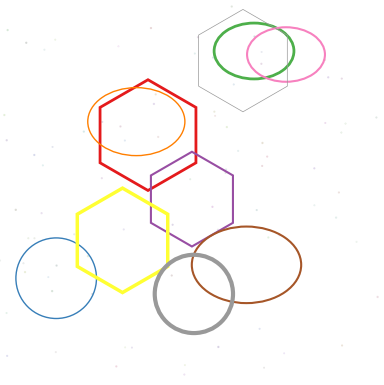[{"shape": "hexagon", "thickness": 2, "radius": 0.72, "center": [0.384, 0.649]}, {"shape": "circle", "thickness": 1, "radius": 0.52, "center": [0.146, 0.277]}, {"shape": "oval", "thickness": 2, "radius": 0.52, "center": [0.66, 0.868]}, {"shape": "hexagon", "thickness": 1.5, "radius": 0.62, "center": [0.499, 0.483]}, {"shape": "oval", "thickness": 1, "radius": 0.63, "center": [0.354, 0.684]}, {"shape": "hexagon", "thickness": 2.5, "radius": 0.68, "center": [0.318, 0.376]}, {"shape": "oval", "thickness": 1.5, "radius": 0.71, "center": [0.64, 0.312]}, {"shape": "oval", "thickness": 1.5, "radius": 0.51, "center": [0.743, 0.858]}, {"shape": "circle", "thickness": 3, "radius": 0.51, "center": [0.504, 0.237]}, {"shape": "hexagon", "thickness": 0.5, "radius": 0.66, "center": [0.631, 0.843]}]